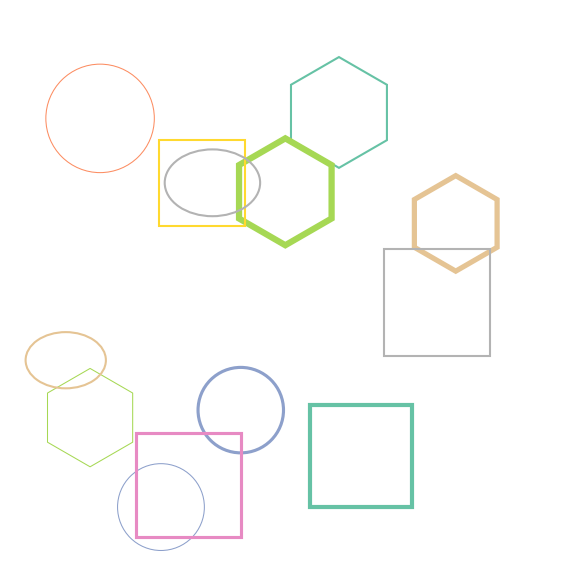[{"shape": "hexagon", "thickness": 1, "radius": 0.48, "center": [0.587, 0.804]}, {"shape": "square", "thickness": 2, "radius": 0.44, "center": [0.625, 0.209]}, {"shape": "circle", "thickness": 0.5, "radius": 0.47, "center": [0.173, 0.794]}, {"shape": "circle", "thickness": 0.5, "radius": 0.38, "center": [0.279, 0.121]}, {"shape": "circle", "thickness": 1.5, "radius": 0.37, "center": [0.417, 0.289]}, {"shape": "square", "thickness": 1.5, "radius": 0.45, "center": [0.326, 0.159]}, {"shape": "hexagon", "thickness": 3, "radius": 0.46, "center": [0.494, 0.667]}, {"shape": "hexagon", "thickness": 0.5, "radius": 0.43, "center": [0.156, 0.276]}, {"shape": "square", "thickness": 1, "radius": 0.37, "center": [0.35, 0.682]}, {"shape": "hexagon", "thickness": 2.5, "radius": 0.41, "center": [0.789, 0.612]}, {"shape": "oval", "thickness": 1, "radius": 0.35, "center": [0.114, 0.375]}, {"shape": "square", "thickness": 1, "radius": 0.46, "center": [0.756, 0.475]}, {"shape": "oval", "thickness": 1, "radius": 0.41, "center": [0.368, 0.683]}]